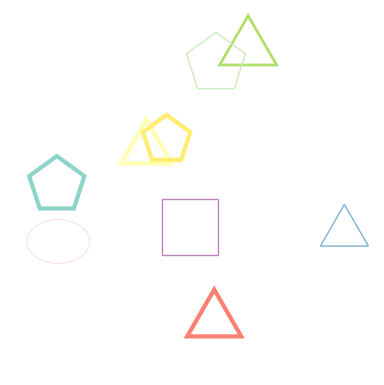[{"shape": "pentagon", "thickness": 3, "radius": 0.38, "center": [0.148, 0.519]}, {"shape": "triangle", "thickness": 3, "radius": 0.38, "center": [0.38, 0.613]}, {"shape": "triangle", "thickness": 3, "radius": 0.41, "center": [0.556, 0.167]}, {"shape": "triangle", "thickness": 1, "radius": 0.36, "center": [0.895, 0.397]}, {"shape": "triangle", "thickness": 2, "radius": 0.43, "center": [0.645, 0.874]}, {"shape": "oval", "thickness": 0.5, "radius": 0.41, "center": [0.151, 0.373]}, {"shape": "square", "thickness": 1, "radius": 0.36, "center": [0.494, 0.411]}, {"shape": "pentagon", "thickness": 1, "radius": 0.4, "center": [0.561, 0.835]}, {"shape": "pentagon", "thickness": 3, "radius": 0.32, "center": [0.433, 0.637]}]